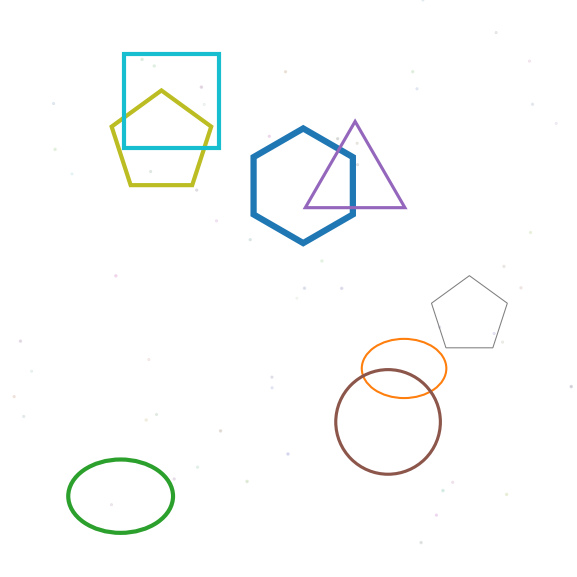[{"shape": "hexagon", "thickness": 3, "radius": 0.5, "center": [0.525, 0.677]}, {"shape": "oval", "thickness": 1, "radius": 0.37, "center": [0.7, 0.361]}, {"shape": "oval", "thickness": 2, "radius": 0.45, "center": [0.209, 0.14]}, {"shape": "triangle", "thickness": 1.5, "radius": 0.5, "center": [0.615, 0.689]}, {"shape": "circle", "thickness": 1.5, "radius": 0.45, "center": [0.672, 0.269]}, {"shape": "pentagon", "thickness": 0.5, "radius": 0.35, "center": [0.813, 0.453]}, {"shape": "pentagon", "thickness": 2, "radius": 0.45, "center": [0.28, 0.752]}, {"shape": "square", "thickness": 2, "radius": 0.41, "center": [0.297, 0.824]}]